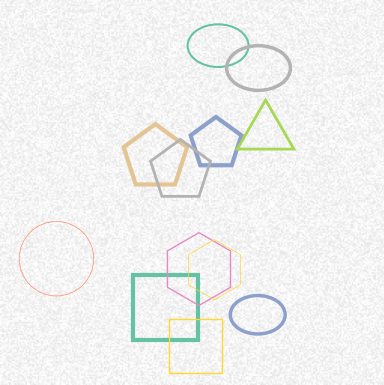[{"shape": "oval", "thickness": 1.5, "radius": 0.4, "center": [0.566, 0.881]}, {"shape": "square", "thickness": 3, "radius": 0.42, "center": [0.43, 0.202]}, {"shape": "circle", "thickness": 0.5, "radius": 0.48, "center": [0.147, 0.328]}, {"shape": "oval", "thickness": 2.5, "radius": 0.36, "center": [0.669, 0.182]}, {"shape": "pentagon", "thickness": 3, "radius": 0.35, "center": [0.561, 0.627]}, {"shape": "hexagon", "thickness": 1, "radius": 0.47, "center": [0.517, 0.301]}, {"shape": "triangle", "thickness": 2, "radius": 0.42, "center": [0.69, 0.655]}, {"shape": "hexagon", "thickness": 0.5, "radius": 0.39, "center": [0.557, 0.3]}, {"shape": "square", "thickness": 1, "radius": 0.35, "center": [0.509, 0.101]}, {"shape": "pentagon", "thickness": 3, "radius": 0.43, "center": [0.404, 0.591]}, {"shape": "oval", "thickness": 2.5, "radius": 0.41, "center": [0.672, 0.823]}, {"shape": "pentagon", "thickness": 2, "radius": 0.41, "center": [0.469, 0.556]}]